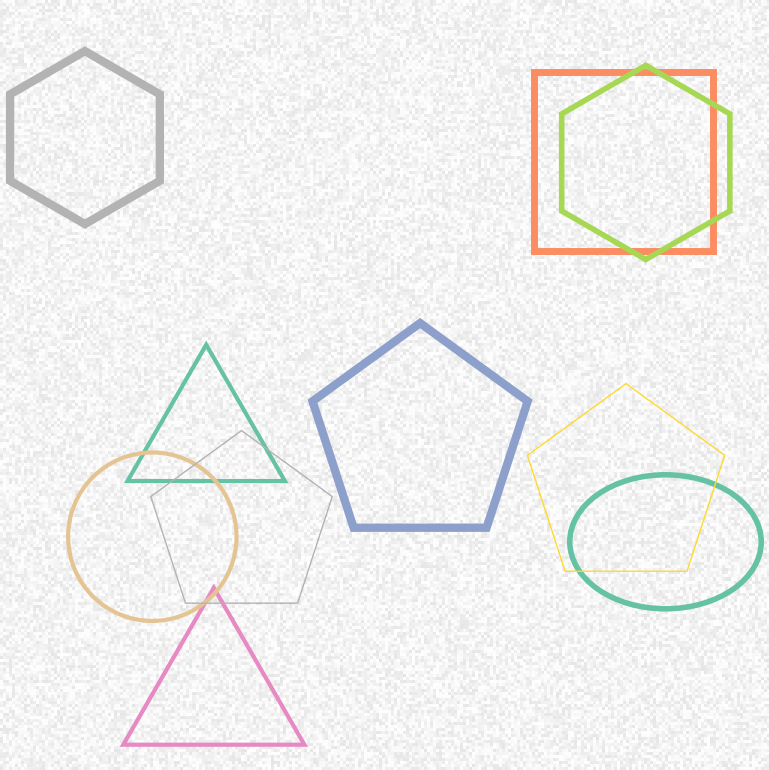[{"shape": "oval", "thickness": 2, "radius": 0.62, "center": [0.864, 0.296]}, {"shape": "triangle", "thickness": 1.5, "radius": 0.59, "center": [0.268, 0.434]}, {"shape": "square", "thickness": 2.5, "radius": 0.58, "center": [0.81, 0.79]}, {"shape": "pentagon", "thickness": 3, "radius": 0.73, "center": [0.546, 0.433]}, {"shape": "triangle", "thickness": 1.5, "radius": 0.68, "center": [0.278, 0.101]}, {"shape": "hexagon", "thickness": 2, "radius": 0.63, "center": [0.839, 0.789]}, {"shape": "pentagon", "thickness": 0.5, "radius": 0.67, "center": [0.813, 0.367]}, {"shape": "circle", "thickness": 1.5, "radius": 0.55, "center": [0.198, 0.303]}, {"shape": "pentagon", "thickness": 0.5, "radius": 0.62, "center": [0.314, 0.317]}, {"shape": "hexagon", "thickness": 3, "radius": 0.56, "center": [0.11, 0.821]}]